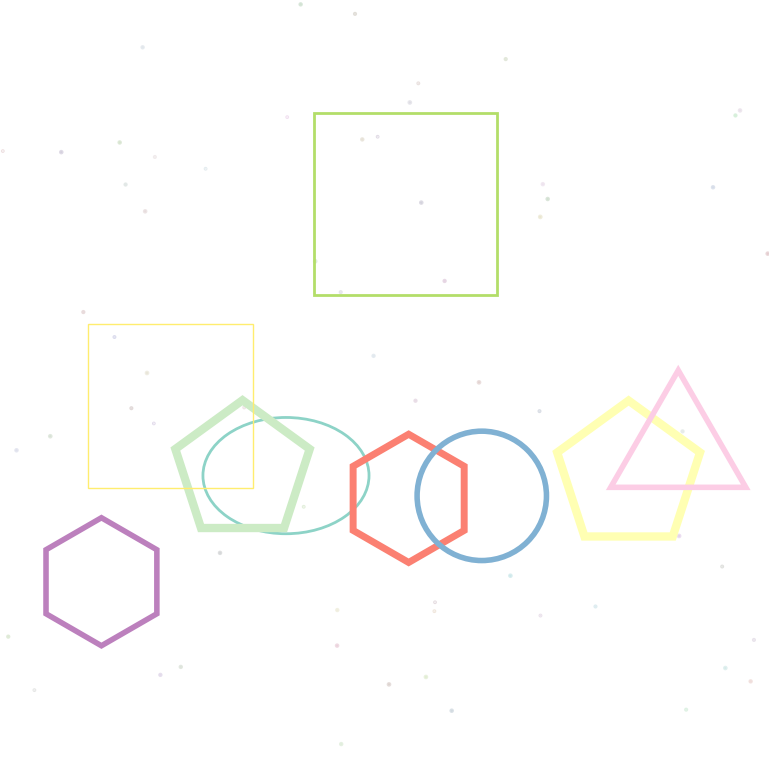[{"shape": "oval", "thickness": 1, "radius": 0.54, "center": [0.371, 0.382]}, {"shape": "pentagon", "thickness": 3, "radius": 0.49, "center": [0.816, 0.382]}, {"shape": "hexagon", "thickness": 2.5, "radius": 0.42, "center": [0.531, 0.353]}, {"shape": "circle", "thickness": 2, "radius": 0.42, "center": [0.626, 0.356]}, {"shape": "square", "thickness": 1, "radius": 0.59, "center": [0.526, 0.735]}, {"shape": "triangle", "thickness": 2, "radius": 0.51, "center": [0.881, 0.418]}, {"shape": "hexagon", "thickness": 2, "radius": 0.42, "center": [0.132, 0.244]}, {"shape": "pentagon", "thickness": 3, "radius": 0.46, "center": [0.315, 0.388]}, {"shape": "square", "thickness": 0.5, "radius": 0.53, "center": [0.221, 0.473]}]